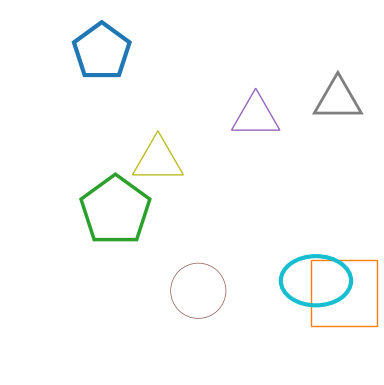[{"shape": "pentagon", "thickness": 3, "radius": 0.38, "center": [0.264, 0.866]}, {"shape": "square", "thickness": 1, "radius": 0.43, "center": [0.892, 0.24]}, {"shape": "pentagon", "thickness": 2.5, "radius": 0.47, "center": [0.3, 0.454]}, {"shape": "triangle", "thickness": 1, "radius": 0.36, "center": [0.664, 0.698]}, {"shape": "circle", "thickness": 0.5, "radius": 0.36, "center": [0.515, 0.245]}, {"shape": "triangle", "thickness": 2, "radius": 0.35, "center": [0.878, 0.742]}, {"shape": "triangle", "thickness": 1, "radius": 0.38, "center": [0.41, 0.584]}, {"shape": "oval", "thickness": 3, "radius": 0.46, "center": [0.821, 0.271]}]